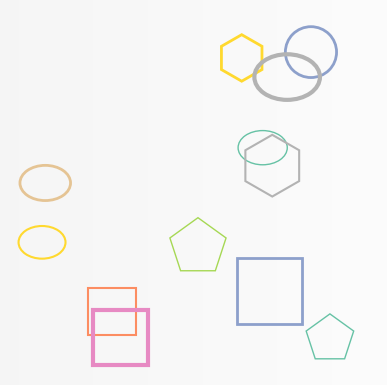[{"shape": "oval", "thickness": 1, "radius": 0.32, "center": [0.678, 0.616]}, {"shape": "pentagon", "thickness": 1, "radius": 0.32, "center": [0.851, 0.12]}, {"shape": "square", "thickness": 1.5, "radius": 0.31, "center": [0.289, 0.19]}, {"shape": "square", "thickness": 2, "radius": 0.43, "center": [0.695, 0.244]}, {"shape": "circle", "thickness": 2, "radius": 0.33, "center": [0.802, 0.865]}, {"shape": "square", "thickness": 3, "radius": 0.36, "center": [0.311, 0.124]}, {"shape": "pentagon", "thickness": 1, "radius": 0.38, "center": [0.511, 0.358]}, {"shape": "hexagon", "thickness": 2, "radius": 0.3, "center": [0.624, 0.849]}, {"shape": "oval", "thickness": 1.5, "radius": 0.3, "center": [0.108, 0.371]}, {"shape": "oval", "thickness": 2, "radius": 0.33, "center": [0.117, 0.525]}, {"shape": "oval", "thickness": 3, "radius": 0.42, "center": [0.741, 0.8]}, {"shape": "hexagon", "thickness": 1.5, "radius": 0.4, "center": [0.703, 0.57]}]